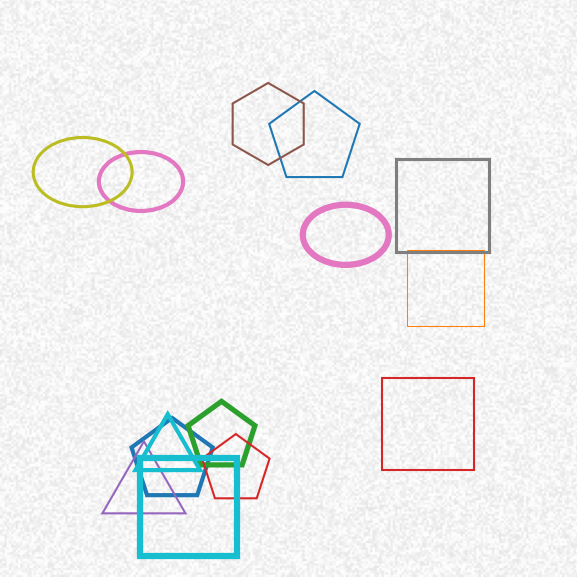[{"shape": "pentagon", "thickness": 1, "radius": 0.41, "center": [0.544, 0.759]}, {"shape": "pentagon", "thickness": 2, "radius": 0.37, "center": [0.298, 0.202]}, {"shape": "square", "thickness": 0.5, "radius": 0.33, "center": [0.771, 0.5]}, {"shape": "pentagon", "thickness": 2.5, "radius": 0.3, "center": [0.384, 0.243]}, {"shape": "square", "thickness": 1, "radius": 0.4, "center": [0.742, 0.265]}, {"shape": "pentagon", "thickness": 1, "radius": 0.31, "center": [0.408, 0.186]}, {"shape": "triangle", "thickness": 1, "radius": 0.42, "center": [0.249, 0.152]}, {"shape": "hexagon", "thickness": 1, "radius": 0.36, "center": [0.464, 0.784]}, {"shape": "oval", "thickness": 3, "radius": 0.37, "center": [0.599, 0.593]}, {"shape": "oval", "thickness": 2, "radius": 0.36, "center": [0.244, 0.685]}, {"shape": "square", "thickness": 1.5, "radius": 0.4, "center": [0.766, 0.644]}, {"shape": "oval", "thickness": 1.5, "radius": 0.43, "center": [0.143, 0.701]}, {"shape": "square", "thickness": 3, "radius": 0.42, "center": [0.327, 0.121]}, {"shape": "triangle", "thickness": 2, "radius": 0.32, "center": [0.29, 0.217]}]